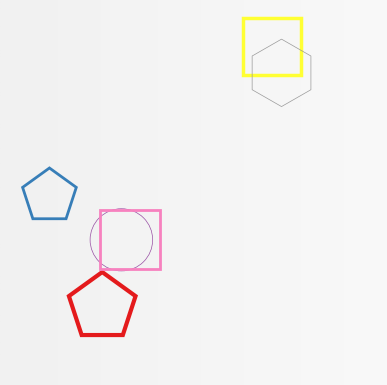[{"shape": "pentagon", "thickness": 3, "radius": 0.45, "center": [0.264, 0.203]}, {"shape": "pentagon", "thickness": 2, "radius": 0.36, "center": [0.128, 0.491]}, {"shape": "circle", "thickness": 0.5, "radius": 0.4, "center": [0.313, 0.377]}, {"shape": "square", "thickness": 2.5, "radius": 0.37, "center": [0.702, 0.88]}, {"shape": "square", "thickness": 2, "radius": 0.39, "center": [0.335, 0.379]}, {"shape": "hexagon", "thickness": 0.5, "radius": 0.44, "center": [0.727, 0.811]}]